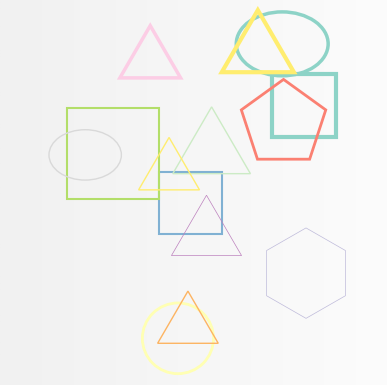[{"shape": "oval", "thickness": 2.5, "radius": 0.59, "center": [0.728, 0.886]}, {"shape": "square", "thickness": 3, "radius": 0.41, "center": [0.784, 0.726]}, {"shape": "circle", "thickness": 2, "radius": 0.46, "center": [0.459, 0.121]}, {"shape": "hexagon", "thickness": 0.5, "radius": 0.59, "center": [0.79, 0.291]}, {"shape": "pentagon", "thickness": 2, "radius": 0.57, "center": [0.732, 0.679]}, {"shape": "square", "thickness": 1.5, "radius": 0.4, "center": [0.492, 0.472]}, {"shape": "triangle", "thickness": 1, "radius": 0.45, "center": [0.485, 0.153]}, {"shape": "square", "thickness": 1.5, "radius": 0.59, "center": [0.292, 0.6]}, {"shape": "triangle", "thickness": 2.5, "radius": 0.45, "center": [0.388, 0.843]}, {"shape": "oval", "thickness": 1, "radius": 0.47, "center": [0.22, 0.598]}, {"shape": "triangle", "thickness": 0.5, "radius": 0.52, "center": [0.533, 0.388]}, {"shape": "triangle", "thickness": 1, "radius": 0.58, "center": [0.546, 0.607]}, {"shape": "triangle", "thickness": 3, "radius": 0.54, "center": [0.665, 0.866]}, {"shape": "triangle", "thickness": 1, "radius": 0.45, "center": [0.436, 0.552]}]